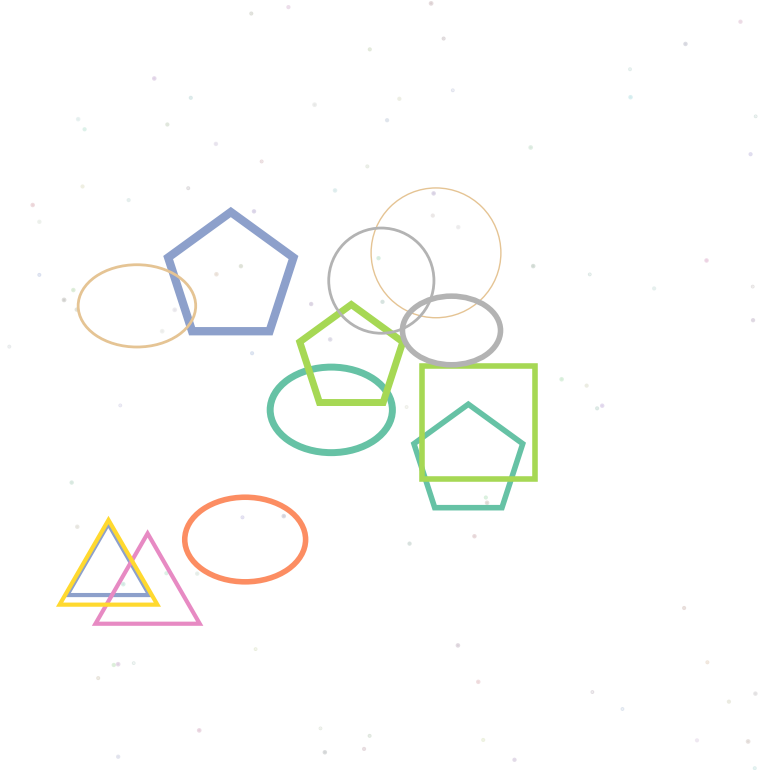[{"shape": "oval", "thickness": 2.5, "radius": 0.4, "center": [0.43, 0.468]}, {"shape": "pentagon", "thickness": 2, "radius": 0.37, "center": [0.608, 0.401]}, {"shape": "oval", "thickness": 2, "radius": 0.39, "center": [0.318, 0.299]}, {"shape": "triangle", "thickness": 1.5, "radius": 0.31, "center": [0.141, 0.258]}, {"shape": "pentagon", "thickness": 3, "radius": 0.43, "center": [0.3, 0.639]}, {"shape": "triangle", "thickness": 1.5, "radius": 0.39, "center": [0.192, 0.229]}, {"shape": "square", "thickness": 2, "radius": 0.37, "center": [0.621, 0.452]}, {"shape": "pentagon", "thickness": 2.5, "radius": 0.35, "center": [0.456, 0.534]}, {"shape": "triangle", "thickness": 1.5, "radius": 0.37, "center": [0.141, 0.251]}, {"shape": "oval", "thickness": 1, "radius": 0.38, "center": [0.178, 0.603]}, {"shape": "circle", "thickness": 0.5, "radius": 0.42, "center": [0.566, 0.672]}, {"shape": "circle", "thickness": 1, "radius": 0.34, "center": [0.495, 0.636]}, {"shape": "oval", "thickness": 2, "radius": 0.32, "center": [0.586, 0.571]}]